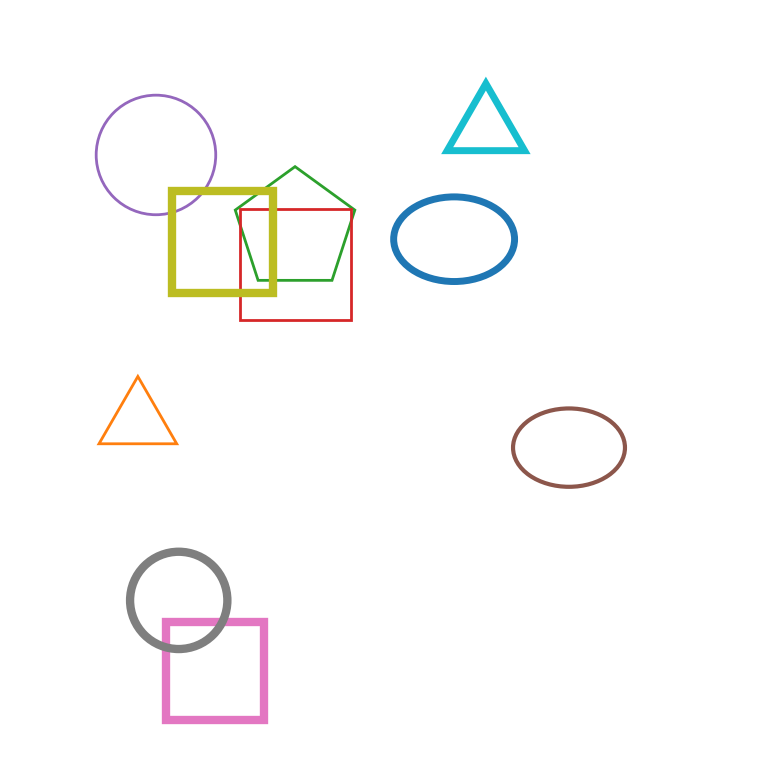[{"shape": "oval", "thickness": 2.5, "radius": 0.39, "center": [0.59, 0.689]}, {"shape": "triangle", "thickness": 1, "radius": 0.29, "center": [0.179, 0.453]}, {"shape": "pentagon", "thickness": 1, "radius": 0.41, "center": [0.383, 0.702]}, {"shape": "square", "thickness": 1, "radius": 0.36, "center": [0.383, 0.656]}, {"shape": "circle", "thickness": 1, "radius": 0.39, "center": [0.203, 0.799]}, {"shape": "oval", "thickness": 1.5, "radius": 0.36, "center": [0.739, 0.419]}, {"shape": "square", "thickness": 3, "radius": 0.32, "center": [0.279, 0.129]}, {"shape": "circle", "thickness": 3, "radius": 0.32, "center": [0.232, 0.22]}, {"shape": "square", "thickness": 3, "radius": 0.33, "center": [0.289, 0.686]}, {"shape": "triangle", "thickness": 2.5, "radius": 0.29, "center": [0.631, 0.833]}]